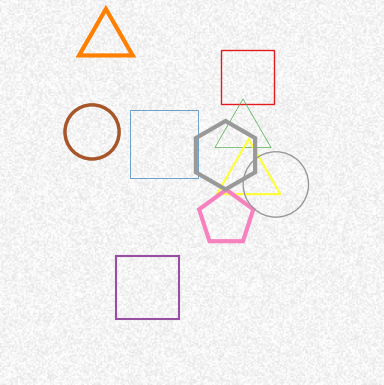[{"shape": "square", "thickness": 1, "radius": 0.35, "center": [0.643, 0.8]}, {"shape": "square", "thickness": 0.5, "radius": 0.44, "center": [0.426, 0.626]}, {"shape": "triangle", "thickness": 0.5, "radius": 0.42, "center": [0.631, 0.659]}, {"shape": "square", "thickness": 1.5, "radius": 0.41, "center": [0.384, 0.253]}, {"shape": "triangle", "thickness": 3, "radius": 0.4, "center": [0.275, 0.896]}, {"shape": "triangle", "thickness": 1.5, "radius": 0.48, "center": [0.646, 0.543]}, {"shape": "circle", "thickness": 2.5, "radius": 0.35, "center": [0.239, 0.657]}, {"shape": "pentagon", "thickness": 3, "radius": 0.37, "center": [0.588, 0.433]}, {"shape": "circle", "thickness": 1, "radius": 0.42, "center": [0.717, 0.521]}, {"shape": "hexagon", "thickness": 3, "radius": 0.44, "center": [0.586, 0.597]}]